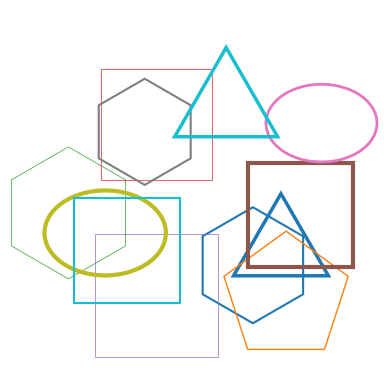[{"shape": "triangle", "thickness": 2.5, "radius": 0.71, "center": [0.73, 0.355]}, {"shape": "hexagon", "thickness": 1.5, "radius": 0.75, "center": [0.657, 0.311]}, {"shape": "pentagon", "thickness": 1, "radius": 0.85, "center": [0.743, 0.23]}, {"shape": "hexagon", "thickness": 0.5, "radius": 0.86, "center": [0.178, 0.447]}, {"shape": "square", "thickness": 0.5, "radius": 0.72, "center": [0.406, 0.676]}, {"shape": "square", "thickness": 0.5, "radius": 0.8, "center": [0.407, 0.233]}, {"shape": "square", "thickness": 3, "radius": 0.68, "center": [0.781, 0.441]}, {"shape": "oval", "thickness": 2, "radius": 0.72, "center": [0.835, 0.68]}, {"shape": "hexagon", "thickness": 1.5, "radius": 0.69, "center": [0.376, 0.658]}, {"shape": "oval", "thickness": 3, "radius": 0.79, "center": [0.273, 0.395]}, {"shape": "triangle", "thickness": 2.5, "radius": 0.77, "center": [0.587, 0.722]}, {"shape": "square", "thickness": 1.5, "radius": 0.69, "center": [0.33, 0.349]}]